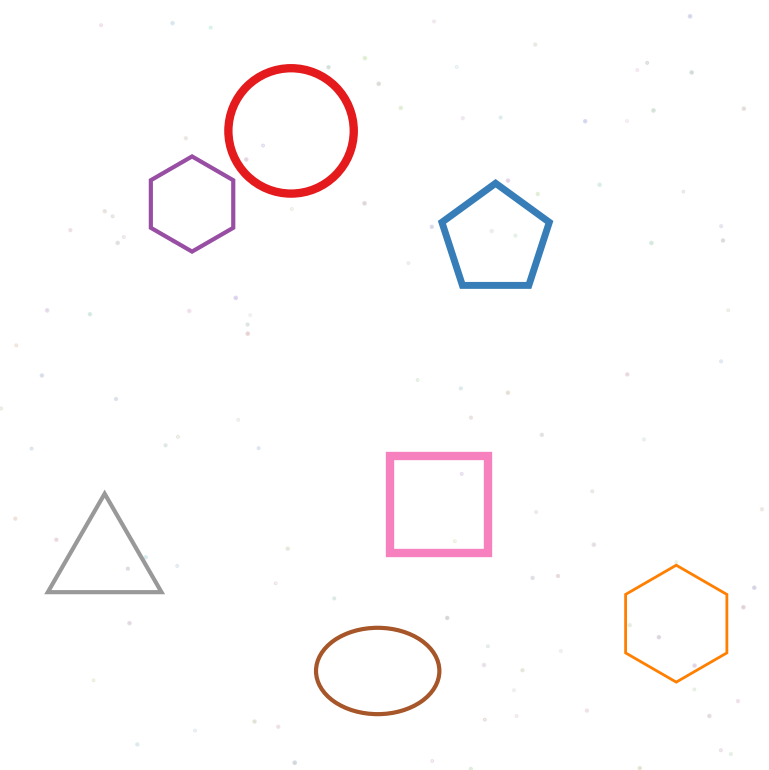[{"shape": "circle", "thickness": 3, "radius": 0.41, "center": [0.378, 0.83]}, {"shape": "pentagon", "thickness": 2.5, "radius": 0.37, "center": [0.644, 0.689]}, {"shape": "hexagon", "thickness": 1.5, "radius": 0.31, "center": [0.249, 0.735]}, {"shape": "hexagon", "thickness": 1, "radius": 0.38, "center": [0.878, 0.19]}, {"shape": "oval", "thickness": 1.5, "radius": 0.4, "center": [0.491, 0.129]}, {"shape": "square", "thickness": 3, "radius": 0.32, "center": [0.571, 0.345]}, {"shape": "triangle", "thickness": 1.5, "radius": 0.43, "center": [0.136, 0.274]}]